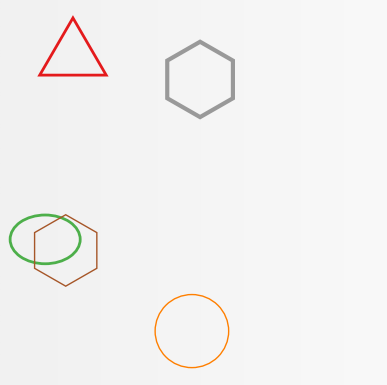[{"shape": "triangle", "thickness": 2, "radius": 0.5, "center": [0.188, 0.854]}, {"shape": "oval", "thickness": 2, "radius": 0.45, "center": [0.117, 0.378]}, {"shape": "circle", "thickness": 1, "radius": 0.47, "center": [0.495, 0.14]}, {"shape": "hexagon", "thickness": 1, "radius": 0.46, "center": [0.17, 0.349]}, {"shape": "hexagon", "thickness": 3, "radius": 0.49, "center": [0.516, 0.794]}]